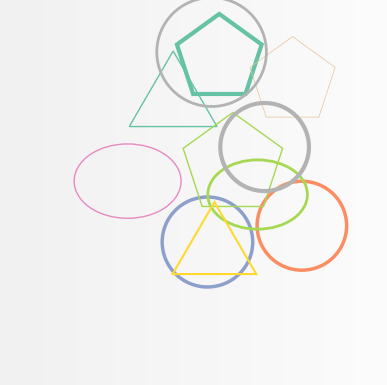[{"shape": "pentagon", "thickness": 3, "radius": 0.57, "center": [0.566, 0.849]}, {"shape": "triangle", "thickness": 1, "radius": 0.65, "center": [0.447, 0.737]}, {"shape": "circle", "thickness": 2.5, "radius": 0.58, "center": [0.779, 0.414]}, {"shape": "circle", "thickness": 2.5, "radius": 0.58, "center": [0.535, 0.371]}, {"shape": "oval", "thickness": 1, "radius": 0.69, "center": [0.329, 0.53]}, {"shape": "pentagon", "thickness": 1, "radius": 0.67, "center": [0.601, 0.573]}, {"shape": "oval", "thickness": 2, "radius": 0.64, "center": [0.665, 0.495]}, {"shape": "triangle", "thickness": 1.5, "radius": 0.62, "center": [0.553, 0.35]}, {"shape": "pentagon", "thickness": 0.5, "radius": 0.58, "center": [0.755, 0.789]}, {"shape": "circle", "thickness": 2, "radius": 0.71, "center": [0.546, 0.865]}, {"shape": "circle", "thickness": 3, "radius": 0.57, "center": [0.683, 0.618]}]